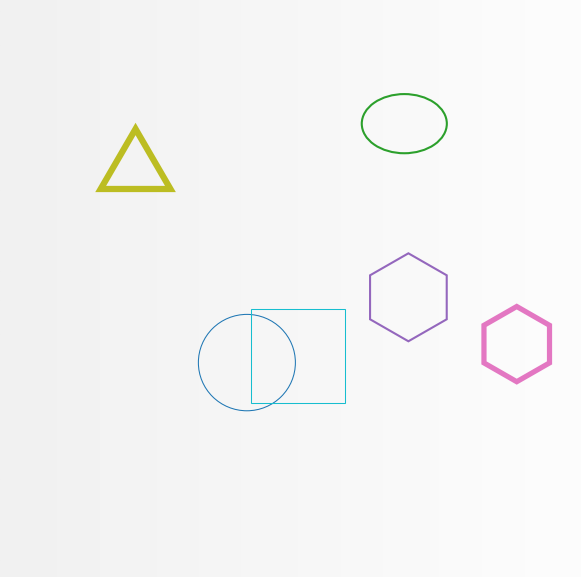[{"shape": "circle", "thickness": 0.5, "radius": 0.42, "center": [0.425, 0.371]}, {"shape": "oval", "thickness": 1, "radius": 0.37, "center": [0.696, 0.785]}, {"shape": "hexagon", "thickness": 1, "radius": 0.38, "center": [0.703, 0.484]}, {"shape": "hexagon", "thickness": 2.5, "radius": 0.33, "center": [0.889, 0.403]}, {"shape": "triangle", "thickness": 3, "radius": 0.35, "center": [0.233, 0.707]}, {"shape": "square", "thickness": 0.5, "radius": 0.4, "center": [0.513, 0.383]}]